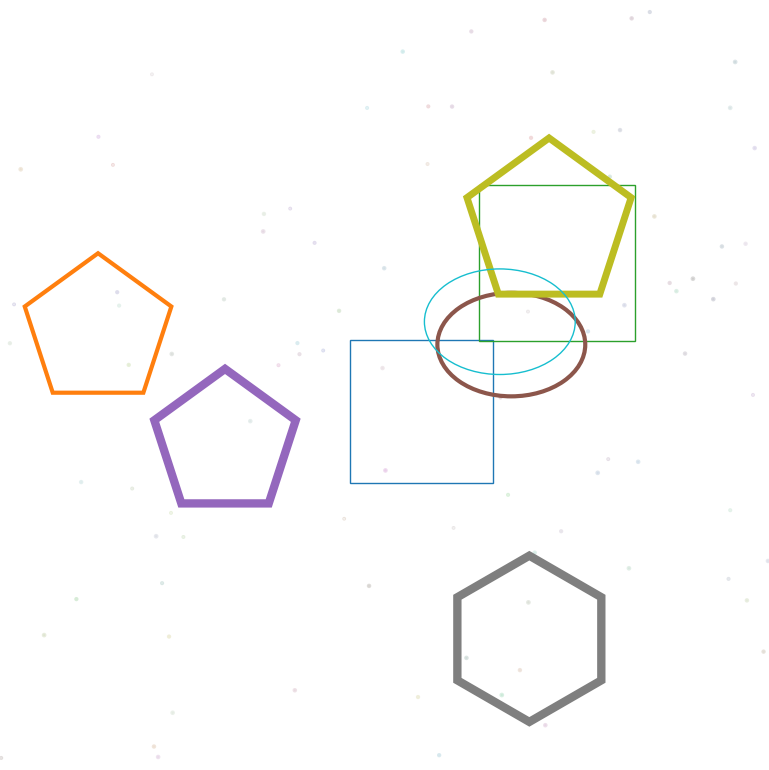[{"shape": "square", "thickness": 0.5, "radius": 0.46, "center": [0.547, 0.465]}, {"shape": "pentagon", "thickness": 1.5, "radius": 0.5, "center": [0.127, 0.571]}, {"shape": "square", "thickness": 0.5, "radius": 0.51, "center": [0.723, 0.658]}, {"shape": "pentagon", "thickness": 3, "radius": 0.48, "center": [0.292, 0.424]}, {"shape": "oval", "thickness": 1.5, "radius": 0.48, "center": [0.664, 0.552]}, {"shape": "hexagon", "thickness": 3, "radius": 0.54, "center": [0.687, 0.17]}, {"shape": "pentagon", "thickness": 2.5, "radius": 0.56, "center": [0.713, 0.709]}, {"shape": "oval", "thickness": 0.5, "radius": 0.49, "center": [0.649, 0.582]}]